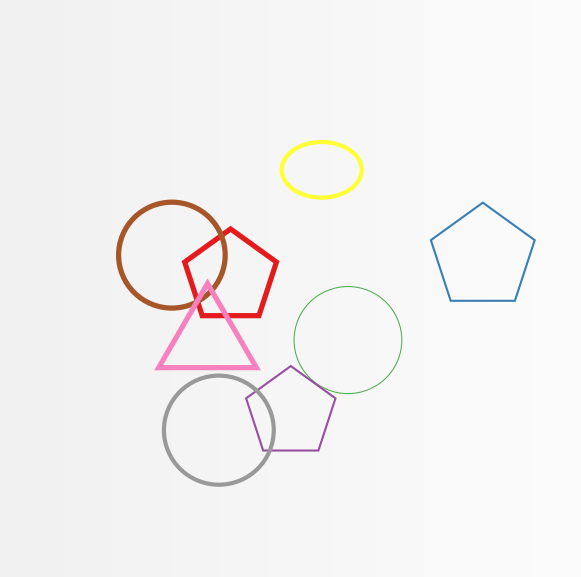[{"shape": "pentagon", "thickness": 2.5, "radius": 0.41, "center": [0.397, 0.52]}, {"shape": "pentagon", "thickness": 1, "radius": 0.47, "center": [0.831, 0.554]}, {"shape": "circle", "thickness": 0.5, "radius": 0.46, "center": [0.599, 0.41]}, {"shape": "pentagon", "thickness": 1, "radius": 0.4, "center": [0.5, 0.284]}, {"shape": "oval", "thickness": 2, "radius": 0.34, "center": [0.553, 0.705]}, {"shape": "circle", "thickness": 2.5, "radius": 0.46, "center": [0.296, 0.557]}, {"shape": "triangle", "thickness": 2.5, "radius": 0.49, "center": [0.357, 0.411]}, {"shape": "circle", "thickness": 2, "radius": 0.47, "center": [0.376, 0.254]}]